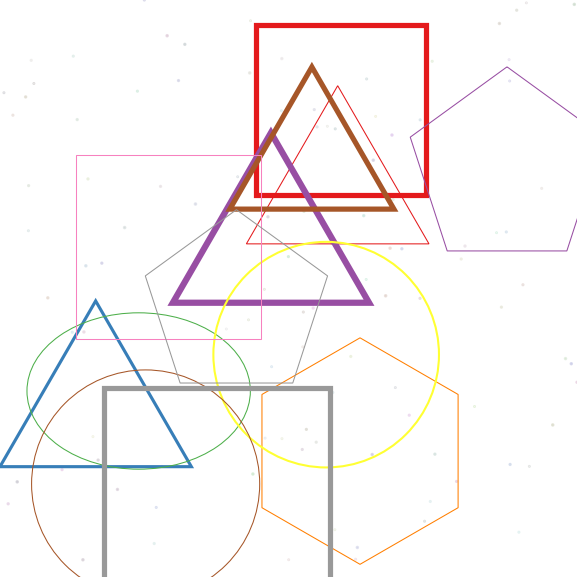[{"shape": "square", "thickness": 2.5, "radius": 0.74, "center": [0.59, 0.809]}, {"shape": "triangle", "thickness": 0.5, "radius": 0.91, "center": [0.585, 0.668]}, {"shape": "triangle", "thickness": 1.5, "radius": 0.96, "center": [0.166, 0.287]}, {"shape": "oval", "thickness": 0.5, "radius": 0.97, "center": [0.24, 0.322]}, {"shape": "triangle", "thickness": 3, "radius": 0.98, "center": [0.469, 0.573]}, {"shape": "pentagon", "thickness": 0.5, "radius": 0.88, "center": [0.878, 0.707]}, {"shape": "hexagon", "thickness": 0.5, "radius": 0.98, "center": [0.623, 0.218]}, {"shape": "circle", "thickness": 1, "radius": 0.98, "center": [0.565, 0.385]}, {"shape": "circle", "thickness": 0.5, "radius": 0.99, "center": [0.252, 0.161]}, {"shape": "triangle", "thickness": 2.5, "radius": 0.82, "center": [0.54, 0.719]}, {"shape": "square", "thickness": 0.5, "radius": 0.8, "center": [0.292, 0.572]}, {"shape": "square", "thickness": 2.5, "radius": 0.98, "center": [0.376, 0.13]}, {"shape": "pentagon", "thickness": 0.5, "radius": 0.83, "center": [0.409, 0.47]}]